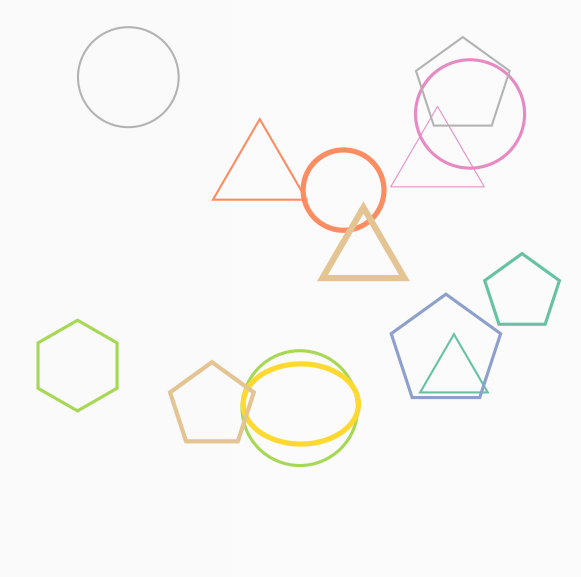[{"shape": "triangle", "thickness": 1, "radius": 0.34, "center": [0.781, 0.353]}, {"shape": "pentagon", "thickness": 1.5, "radius": 0.34, "center": [0.898, 0.492]}, {"shape": "triangle", "thickness": 1, "radius": 0.46, "center": [0.447, 0.7]}, {"shape": "circle", "thickness": 2.5, "radius": 0.35, "center": [0.591, 0.67]}, {"shape": "pentagon", "thickness": 1.5, "radius": 0.49, "center": [0.767, 0.391]}, {"shape": "triangle", "thickness": 0.5, "radius": 0.46, "center": [0.753, 0.722]}, {"shape": "circle", "thickness": 1.5, "radius": 0.47, "center": [0.809, 0.802]}, {"shape": "circle", "thickness": 1.5, "radius": 0.5, "center": [0.516, 0.292]}, {"shape": "hexagon", "thickness": 1.5, "radius": 0.39, "center": [0.133, 0.366]}, {"shape": "oval", "thickness": 2.5, "radius": 0.5, "center": [0.518, 0.3]}, {"shape": "triangle", "thickness": 3, "radius": 0.41, "center": [0.625, 0.558]}, {"shape": "pentagon", "thickness": 2, "radius": 0.38, "center": [0.365, 0.296]}, {"shape": "circle", "thickness": 1, "radius": 0.43, "center": [0.221, 0.865]}, {"shape": "pentagon", "thickness": 1, "radius": 0.42, "center": [0.796, 0.85]}]